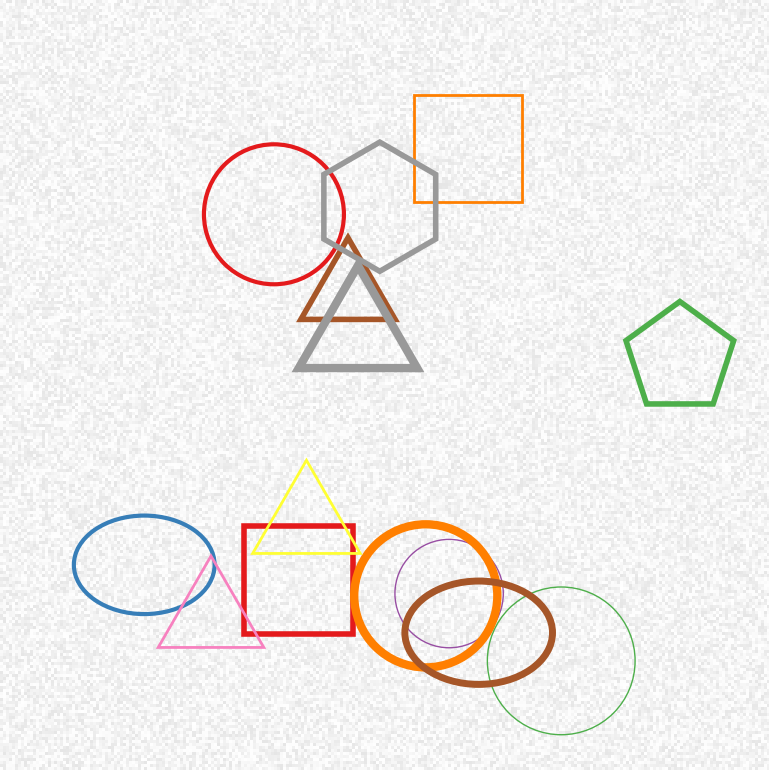[{"shape": "square", "thickness": 2, "radius": 0.35, "center": [0.388, 0.247]}, {"shape": "circle", "thickness": 1.5, "radius": 0.45, "center": [0.356, 0.722]}, {"shape": "oval", "thickness": 1.5, "radius": 0.46, "center": [0.187, 0.266]}, {"shape": "circle", "thickness": 0.5, "radius": 0.48, "center": [0.729, 0.142]}, {"shape": "pentagon", "thickness": 2, "radius": 0.37, "center": [0.883, 0.535]}, {"shape": "circle", "thickness": 0.5, "radius": 0.35, "center": [0.583, 0.229]}, {"shape": "circle", "thickness": 3, "radius": 0.46, "center": [0.553, 0.226]}, {"shape": "square", "thickness": 1, "radius": 0.35, "center": [0.608, 0.807]}, {"shape": "triangle", "thickness": 1, "radius": 0.4, "center": [0.398, 0.322]}, {"shape": "triangle", "thickness": 2, "radius": 0.35, "center": [0.452, 0.621]}, {"shape": "oval", "thickness": 2.5, "radius": 0.48, "center": [0.622, 0.178]}, {"shape": "triangle", "thickness": 1, "radius": 0.4, "center": [0.274, 0.199]}, {"shape": "triangle", "thickness": 3, "radius": 0.44, "center": [0.465, 0.566]}, {"shape": "hexagon", "thickness": 2, "radius": 0.42, "center": [0.493, 0.732]}]